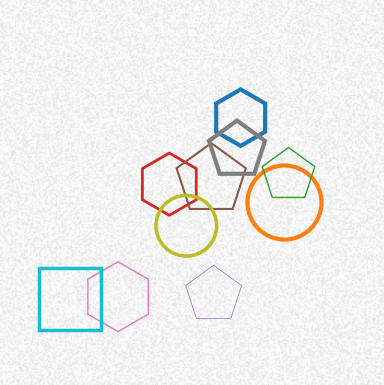[{"shape": "hexagon", "thickness": 3, "radius": 0.37, "center": [0.625, 0.695]}, {"shape": "circle", "thickness": 3, "radius": 0.48, "center": [0.739, 0.474]}, {"shape": "pentagon", "thickness": 1, "radius": 0.36, "center": [0.749, 0.545]}, {"shape": "hexagon", "thickness": 2, "radius": 0.4, "center": [0.44, 0.522]}, {"shape": "pentagon", "thickness": 0.5, "radius": 0.38, "center": [0.555, 0.235]}, {"shape": "pentagon", "thickness": 1.5, "radius": 0.47, "center": [0.549, 0.534]}, {"shape": "hexagon", "thickness": 1, "radius": 0.45, "center": [0.307, 0.229]}, {"shape": "pentagon", "thickness": 3, "radius": 0.38, "center": [0.616, 0.61]}, {"shape": "circle", "thickness": 2.5, "radius": 0.39, "center": [0.484, 0.414]}, {"shape": "square", "thickness": 2.5, "radius": 0.4, "center": [0.181, 0.223]}]